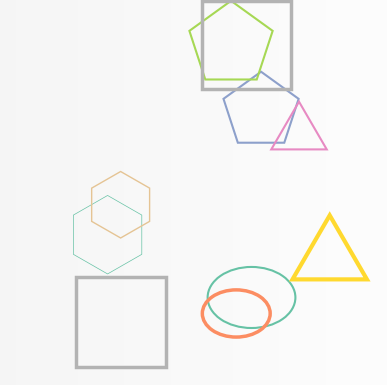[{"shape": "oval", "thickness": 1.5, "radius": 0.57, "center": [0.649, 0.227]}, {"shape": "hexagon", "thickness": 0.5, "radius": 0.51, "center": [0.278, 0.39]}, {"shape": "oval", "thickness": 2.5, "radius": 0.44, "center": [0.61, 0.186]}, {"shape": "pentagon", "thickness": 1.5, "radius": 0.51, "center": [0.674, 0.712]}, {"shape": "triangle", "thickness": 1.5, "radius": 0.41, "center": [0.772, 0.653]}, {"shape": "pentagon", "thickness": 1.5, "radius": 0.56, "center": [0.596, 0.885]}, {"shape": "triangle", "thickness": 3, "radius": 0.55, "center": [0.851, 0.33]}, {"shape": "hexagon", "thickness": 1, "radius": 0.43, "center": [0.311, 0.468]}, {"shape": "square", "thickness": 2.5, "radius": 0.58, "center": [0.636, 0.883]}, {"shape": "square", "thickness": 2.5, "radius": 0.58, "center": [0.311, 0.164]}]